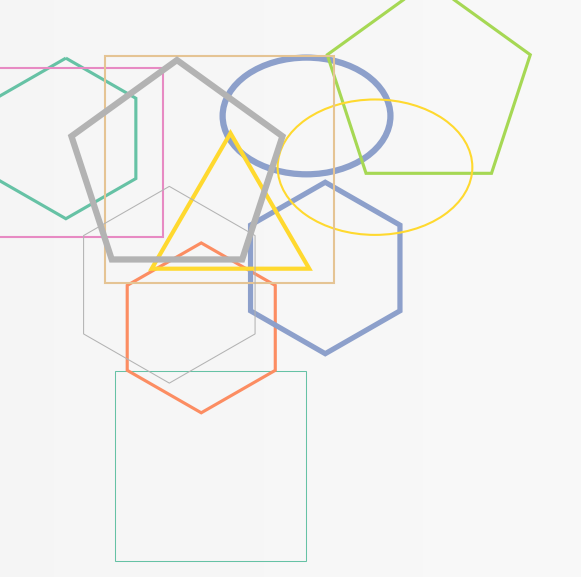[{"shape": "square", "thickness": 0.5, "radius": 0.82, "center": [0.363, 0.192]}, {"shape": "hexagon", "thickness": 1.5, "radius": 0.7, "center": [0.113, 0.759]}, {"shape": "hexagon", "thickness": 1.5, "radius": 0.74, "center": [0.346, 0.431]}, {"shape": "oval", "thickness": 3, "radius": 0.72, "center": [0.527, 0.798]}, {"shape": "hexagon", "thickness": 2.5, "radius": 0.74, "center": [0.56, 0.535]}, {"shape": "square", "thickness": 1, "radius": 0.73, "center": [0.134, 0.735]}, {"shape": "pentagon", "thickness": 1.5, "radius": 0.92, "center": [0.738, 0.848]}, {"shape": "triangle", "thickness": 2, "radius": 0.78, "center": [0.397, 0.612]}, {"shape": "oval", "thickness": 1, "radius": 0.84, "center": [0.645, 0.71]}, {"shape": "square", "thickness": 1, "radius": 0.99, "center": [0.378, 0.705]}, {"shape": "pentagon", "thickness": 3, "radius": 0.95, "center": [0.304, 0.704]}, {"shape": "hexagon", "thickness": 0.5, "radius": 0.85, "center": [0.291, 0.506]}]